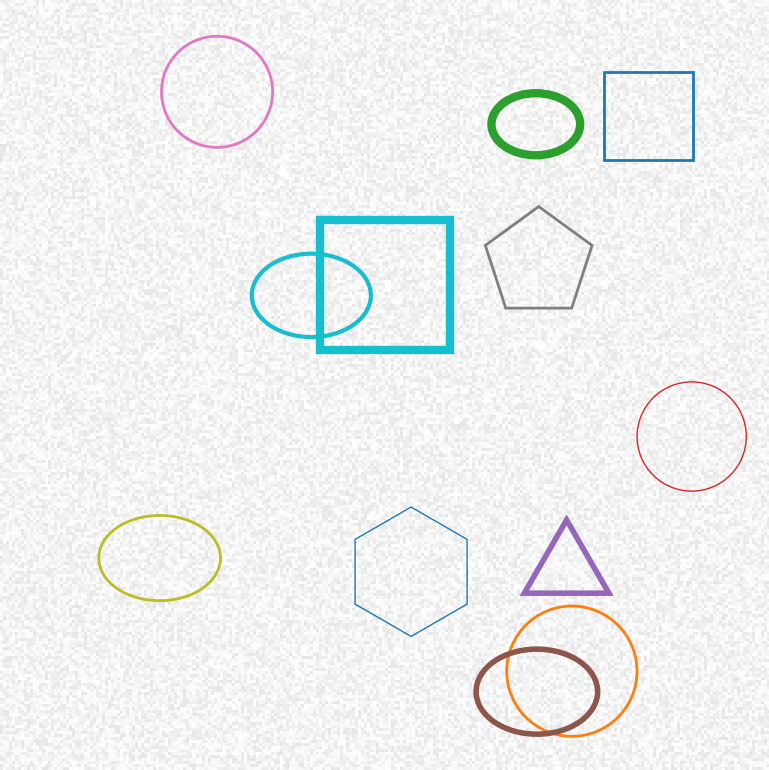[{"shape": "square", "thickness": 1, "radius": 0.29, "center": [0.842, 0.85]}, {"shape": "hexagon", "thickness": 0.5, "radius": 0.42, "center": [0.534, 0.257]}, {"shape": "circle", "thickness": 1, "radius": 0.42, "center": [0.743, 0.128]}, {"shape": "oval", "thickness": 3, "radius": 0.29, "center": [0.696, 0.839]}, {"shape": "circle", "thickness": 0.5, "radius": 0.35, "center": [0.898, 0.433]}, {"shape": "triangle", "thickness": 2, "radius": 0.32, "center": [0.736, 0.261]}, {"shape": "oval", "thickness": 2, "radius": 0.39, "center": [0.697, 0.102]}, {"shape": "circle", "thickness": 1, "radius": 0.36, "center": [0.282, 0.881]}, {"shape": "pentagon", "thickness": 1, "radius": 0.36, "center": [0.7, 0.659]}, {"shape": "oval", "thickness": 1, "radius": 0.4, "center": [0.207, 0.275]}, {"shape": "oval", "thickness": 1.5, "radius": 0.39, "center": [0.404, 0.616]}, {"shape": "square", "thickness": 3, "radius": 0.42, "center": [0.5, 0.63]}]